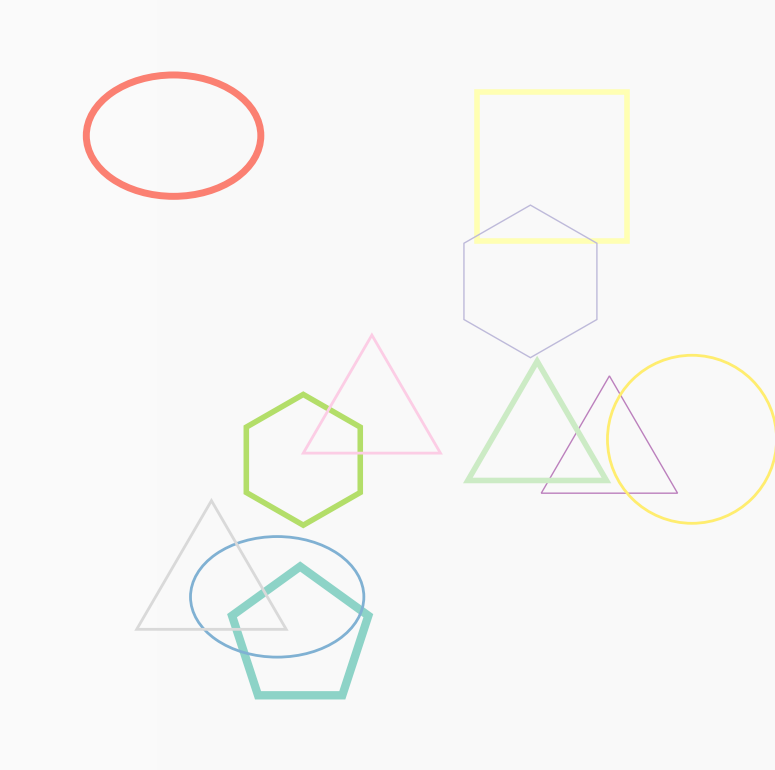[{"shape": "pentagon", "thickness": 3, "radius": 0.46, "center": [0.387, 0.172]}, {"shape": "square", "thickness": 2, "radius": 0.48, "center": [0.712, 0.784]}, {"shape": "hexagon", "thickness": 0.5, "radius": 0.5, "center": [0.684, 0.635]}, {"shape": "oval", "thickness": 2.5, "radius": 0.56, "center": [0.224, 0.824]}, {"shape": "oval", "thickness": 1, "radius": 0.56, "center": [0.358, 0.225]}, {"shape": "hexagon", "thickness": 2, "radius": 0.42, "center": [0.391, 0.403]}, {"shape": "triangle", "thickness": 1, "radius": 0.51, "center": [0.48, 0.463]}, {"shape": "triangle", "thickness": 1, "radius": 0.56, "center": [0.273, 0.238]}, {"shape": "triangle", "thickness": 0.5, "radius": 0.51, "center": [0.786, 0.41]}, {"shape": "triangle", "thickness": 2, "radius": 0.52, "center": [0.693, 0.428]}, {"shape": "circle", "thickness": 1, "radius": 0.55, "center": [0.893, 0.429]}]